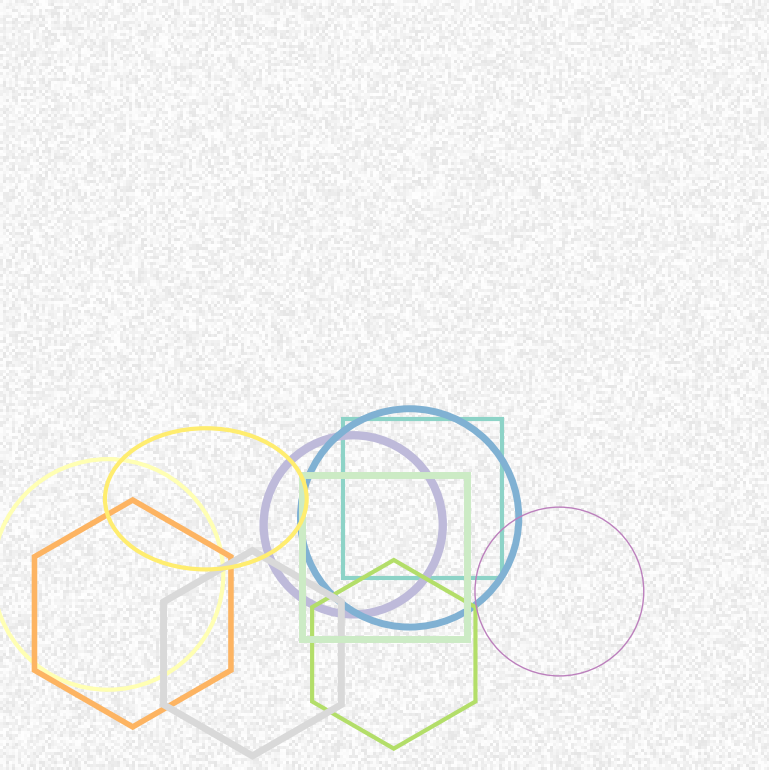[{"shape": "square", "thickness": 1.5, "radius": 0.52, "center": [0.548, 0.352]}, {"shape": "circle", "thickness": 1.5, "radius": 0.75, "center": [0.14, 0.254]}, {"shape": "circle", "thickness": 3, "radius": 0.58, "center": [0.459, 0.318]}, {"shape": "circle", "thickness": 2.5, "radius": 0.71, "center": [0.532, 0.327]}, {"shape": "hexagon", "thickness": 2, "radius": 0.74, "center": [0.172, 0.203]}, {"shape": "hexagon", "thickness": 1.5, "radius": 0.61, "center": [0.511, 0.15]}, {"shape": "hexagon", "thickness": 2.5, "radius": 0.67, "center": [0.328, 0.152]}, {"shape": "circle", "thickness": 0.5, "radius": 0.55, "center": [0.726, 0.232]}, {"shape": "square", "thickness": 2.5, "radius": 0.53, "center": [0.499, 0.277]}, {"shape": "oval", "thickness": 1.5, "radius": 0.65, "center": [0.267, 0.352]}]